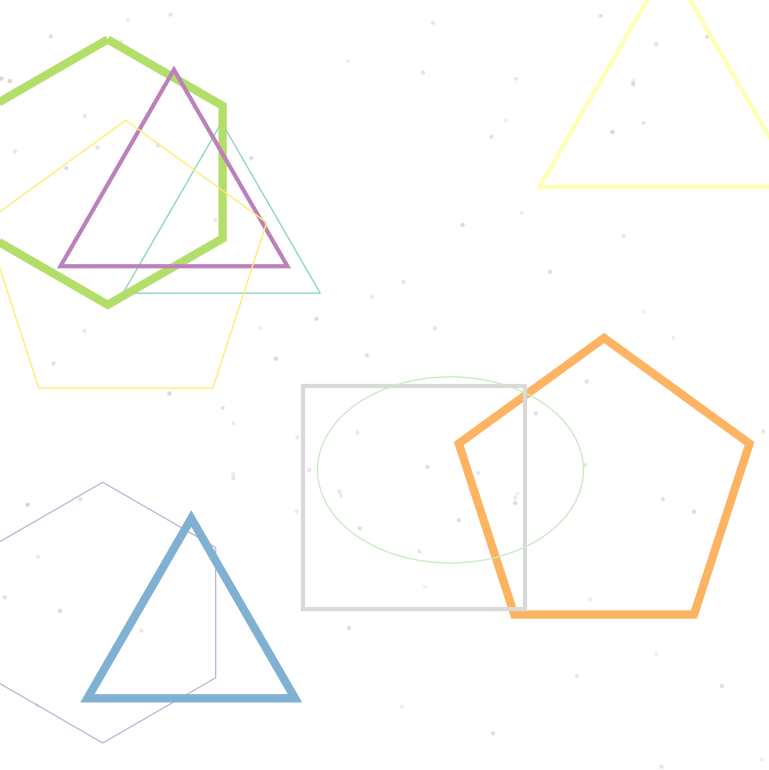[{"shape": "triangle", "thickness": 0.5, "radius": 0.74, "center": [0.288, 0.693]}, {"shape": "triangle", "thickness": 1.5, "radius": 0.97, "center": [0.868, 0.854]}, {"shape": "hexagon", "thickness": 0.5, "radius": 0.85, "center": [0.133, 0.204]}, {"shape": "triangle", "thickness": 3, "radius": 0.78, "center": [0.248, 0.171]}, {"shape": "pentagon", "thickness": 3, "radius": 0.99, "center": [0.785, 0.363]}, {"shape": "hexagon", "thickness": 3, "radius": 0.86, "center": [0.14, 0.776]}, {"shape": "square", "thickness": 1.5, "radius": 0.72, "center": [0.538, 0.354]}, {"shape": "triangle", "thickness": 1.5, "radius": 0.85, "center": [0.226, 0.739]}, {"shape": "oval", "thickness": 0.5, "radius": 0.86, "center": [0.585, 0.39]}, {"shape": "pentagon", "thickness": 0.5, "radius": 0.96, "center": [0.163, 0.652]}]